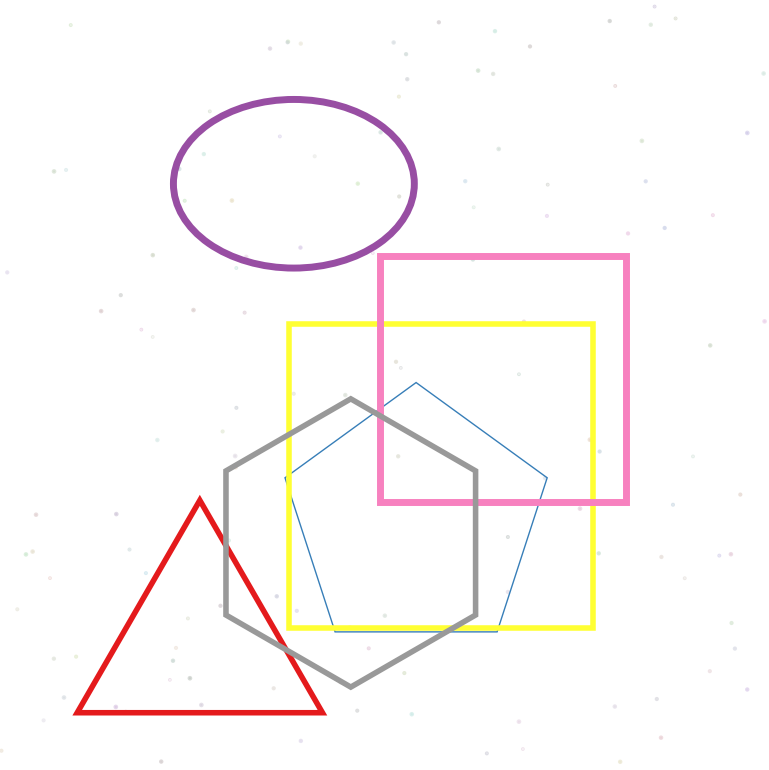[{"shape": "triangle", "thickness": 2, "radius": 0.92, "center": [0.26, 0.166]}, {"shape": "pentagon", "thickness": 0.5, "radius": 0.89, "center": [0.54, 0.324]}, {"shape": "oval", "thickness": 2.5, "radius": 0.78, "center": [0.382, 0.761]}, {"shape": "square", "thickness": 2, "radius": 0.99, "center": [0.573, 0.382]}, {"shape": "square", "thickness": 2.5, "radius": 0.8, "center": [0.653, 0.508]}, {"shape": "hexagon", "thickness": 2, "radius": 0.94, "center": [0.456, 0.295]}]